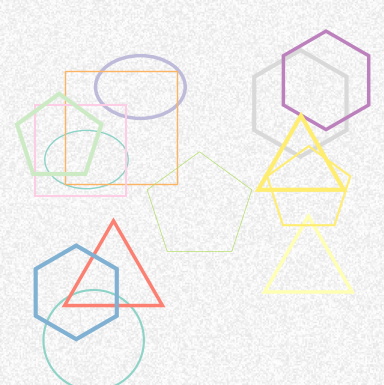[{"shape": "circle", "thickness": 1.5, "radius": 0.65, "center": [0.243, 0.116]}, {"shape": "oval", "thickness": 1, "radius": 0.54, "center": [0.225, 0.586]}, {"shape": "triangle", "thickness": 2.5, "radius": 0.66, "center": [0.801, 0.307]}, {"shape": "oval", "thickness": 2.5, "radius": 0.58, "center": [0.365, 0.774]}, {"shape": "triangle", "thickness": 2.5, "radius": 0.73, "center": [0.295, 0.28]}, {"shape": "hexagon", "thickness": 3, "radius": 0.61, "center": [0.198, 0.241]}, {"shape": "square", "thickness": 1, "radius": 0.73, "center": [0.313, 0.669]}, {"shape": "pentagon", "thickness": 0.5, "radius": 0.71, "center": [0.518, 0.463]}, {"shape": "square", "thickness": 1.5, "radius": 0.59, "center": [0.21, 0.609]}, {"shape": "hexagon", "thickness": 3, "radius": 0.69, "center": [0.78, 0.731]}, {"shape": "hexagon", "thickness": 2.5, "radius": 0.64, "center": [0.847, 0.791]}, {"shape": "pentagon", "thickness": 3, "radius": 0.58, "center": [0.154, 0.641]}, {"shape": "triangle", "thickness": 3, "radius": 0.64, "center": [0.782, 0.571]}, {"shape": "pentagon", "thickness": 1.5, "radius": 0.57, "center": [0.802, 0.507]}]